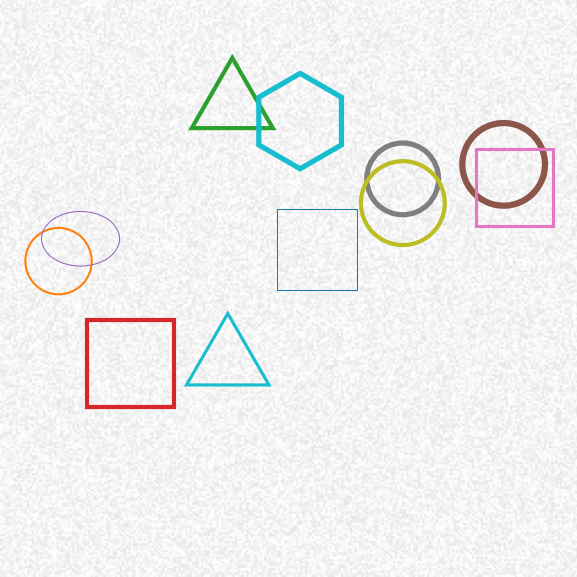[{"shape": "square", "thickness": 0.5, "radius": 0.35, "center": [0.549, 0.567]}, {"shape": "circle", "thickness": 1, "radius": 0.29, "center": [0.101, 0.547]}, {"shape": "triangle", "thickness": 2, "radius": 0.41, "center": [0.402, 0.818]}, {"shape": "square", "thickness": 2, "radius": 0.38, "center": [0.226, 0.37]}, {"shape": "oval", "thickness": 0.5, "radius": 0.34, "center": [0.139, 0.586]}, {"shape": "circle", "thickness": 3, "radius": 0.36, "center": [0.872, 0.715]}, {"shape": "square", "thickness": 1.5, "radius": 0.33, "center": [0.891, 0.674]}, {"shape": "circle", "thickness": 2.5, "radius": 0.31, "center": [0.697, 0.689]}, {"shape": "circle", "thickness": 2, "radius": 0.36, "center": [0.698, 0.647]}, {"shape": "triangle", "thickness": 1.5, "radius": 0.41, "center": [0.394, 0.374]}, {"shape": "hexagon", "thickness": 2.5, "radius": 0.41, "center": [0.52, 0.789]}]